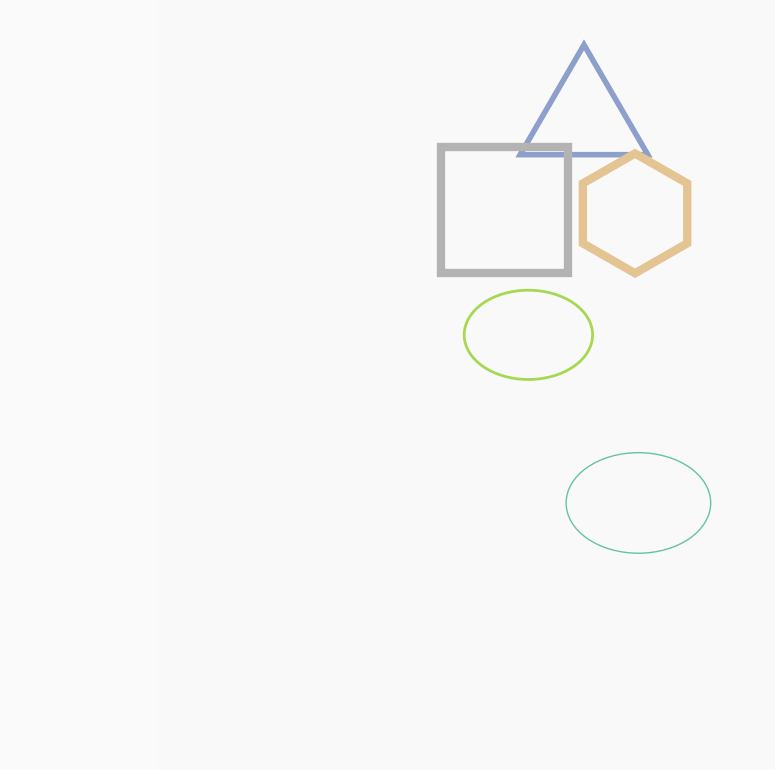[{"shape": "oval", "thickness": 0.5, "radius": 0.47, "center": [0.824, 0.347]}, {"shape": "triangle", "thickness": 2, "radius": 0.48, "center": [0.754, 0.847]}, {"shape": "oval", "thickness": 1, "radius": 0.41, "center": [0.682, 0.565]}, {"shape": "hexagon", "thickness": 3, "radius": 0.39, "center": [0.819, 0.723]}, {"shape": "square", "thickness": 3, "radius": 0.41, "center": [0.651, 0.727]}]